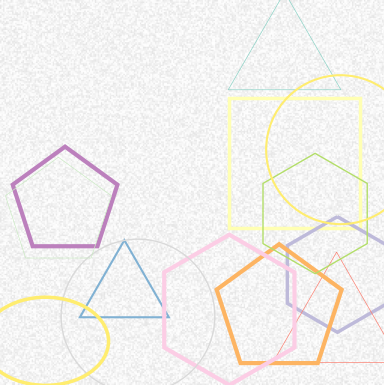[{"shape": "triangle", "thickness": 0.5, "radius": 0.84, "center": [0.739, 0.851]}, {"shape": "square", "thickness": 2.5, "radius": 0.85, "center": [0.765, 0.577]}, {"shape": "hexagon", "thickness": 2.5, "radius": 0.75, "center": [0.876, 0.287]}, {"shape": "triangle", "thickness": 0.5, "radius": 0.96, "center": [0.874, 0.154]}, {"shape": "triangle", "thickness": 1.5, "radius": 0.67, "center": [0.323, 0.243]}, {"shape": "pentagon", "thickness": 3, "radius": 0.85, "center": [0.725, 0.195]}, {"shape": "hexagon", "thickness": 1, "radius": 0.78, "center": [0.818, 0.445]}, {"shape": "hexagon", "thickness": 3, "radius": 0.98, "center": [0.596, 0.195]}, {"shape": "circle", "thickness": 1, "radius": 1.0, "center": [0.358, 0.179]}, {"shape": "pentagon", "thickness": 3, "radius": 0.72, "center": [0.169, 0.476]}, {"shape": "pentagon", "thickness": 0.5, "radius": 0.72, "center": [0.152, 0.447]}, {"shape": "oval", "thickness": 2.5, "radius": 0.82, "center": [0.119, 0.114]}, {"shape": "circle", "thickness": 1.5, "radius": 0.97, "center": [0.885, 0.611]}]